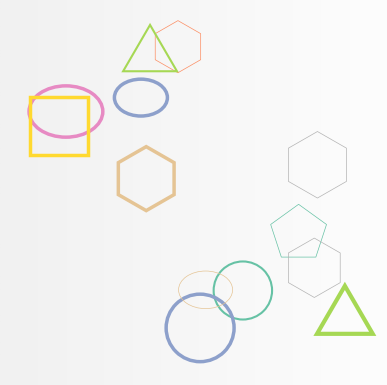[{"shape": "circle", "thickness": 1.5, "radius": 0.38, "center": [0.627, 0.245]}, {"shape": "pentagon", "thickness": 0.5, "radius": 0.38, "center": [0.771, 0.394]}, {"shape": "hexagon", "thickness": 0.5, "radius": 0.34, "center": [0.459, 0.879]}, {"shape": "oval", "thickness": 2.5, "radius": 0.34, "center": [0.364, 0.747]}, {"shape": "circle", "thickness": 2.5, "radius": 0.44, "center": [0.516, 0.148]}, {"shape": "oval", "thickness": 2.5, "radius": 0.48, "center": [0.17, 0.71]}, {"shape": "triangle", "thickness": 3, "radius": 0.42, "center": [0.89, 0.174]}, {"shape": "triangle", "thickness": 1.5, "radius": 0.4, "center": [0.387, 0.855]}, {"shape": "square", "thickness": 2.5, "radius": 0.37, "center": [0.153, 0.673]}, {"shape": "oval", "thickness": 0.5, "radius": 0.35, "center": [0.531, 0.247]}, {"shape": "hexagon", "thickness": 2.5, "radius": 0.42, "center": [0.377, 0.536]}, {"shape": "hexagon", "thickness": 0.5, "radius": 0.43, "center": [0.819, 0.572]}, {"shape": "hexagon", "thickness": 0.5, "radius": 0.39, "center": [0.811, 0.304]}]